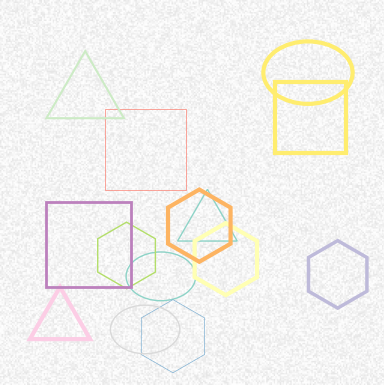[{"shape": "oval", "thickness": 1, "radius": 0.45, "center": [0.418, 0.282]}, {"shape": "triangle", "thickness": 1, "radius": 0.45, "center": [0.539, 0.419]}, {"shape": "hexagon", "thickness": 3, "radius": 0.47, "center": [0.587, 0.327]}, {"shape": "hexagon", "thickness": 2.5, "radius": 0.44, "center": [0.877, 0.287]}, {"shape": "square", "thickness": 0.5, "radius": 0.52, "center": [0.378, 0.612]}, {"shape": "hexagon", "thickness": 0.5, "radius": 0.47, "center": [0.449, 0.127]}, {"shape": "hexagon", "thickness": 3, "radius": 0.47, "center": [0.518, 0.414]}, {"shape": "hexagon", "thickness": 1, "radius": 0.43, "center": [0.329, 0.337]}, {"shape": "triangle", "thickness": 3, "radius": 0.45, "center": [0.156, 0.164]}, {"shape": "oval", "thickness": 1, "radius": 0.45, "center": [0.377, 0.144]}, {"shape": "square", "thickness": 2, "radius": 0.55, "center": [0.229, 0.365]}, {"shape": "triangle", "thickness": 1.5, "radius": 0.58, "center": [0.221, 0.751]}, {"shape": "square", "thickness": 3, "radius": 0.46, "center": [0.806, 0.695]}, {"shape": "oval", "thickness": 3, "radius": 0.58, "center": [0.8, 0.811]}]